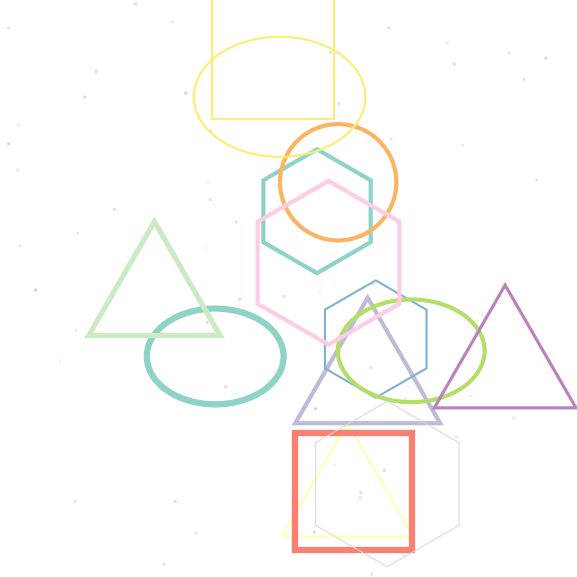[{"shape": "oval", "thickness": 3, "radius": 0.59, "center": [0.373, 0.382]}, {"shape": "hexagon", "thickness": 2, "radius": 0.54, "center": [0.549, 0.633]}, {"shape": "triangle", "thickness": 1, "radius": 0.65, "center": [0.602, 0.135]}, {"shape": "triangle", "thickness": 2, "radius": 0.72, "center": [0.637, 0.339]}, {"shape": "square", "thickness": 3, "radius": 0.51, "center": [0.612, 0.148]}, {"shape": "hexagon", "thickness": 1, "radius": 0.51, "center": [0.651, 0.412]}, {"shape": "circle", "thickness": 2, "radius": 0.5, "center": [0.586, 0.684]}, {"shape": "oval", "thickness": 2, "radius": 0.64, "center": [0.712, 0.392]}, {"shape": "hexagon", "thickness": 2, "radius": 0.71, "center": [0.569, 0.544]}, {"shape": "hexagon", "thickness": 0.5, "radius": 0.72, "center": [0.671, 0.161]}, {"shape": "triangle", "thickness": 1.5, "radius": 0.71, "center": [0.875, 0.364]}, {"shape": "triangle", "thickness": 2.5, "radius": 0.66, "center": [0.267, 0.484]}, {"shape": "oval", "thickness": 1, "radius": 0.74, "center": [0.484, 0.832]}, {"shape": "square", "thickness": 1, "radius": 0.53, "center": [0.473, 0.898]}]